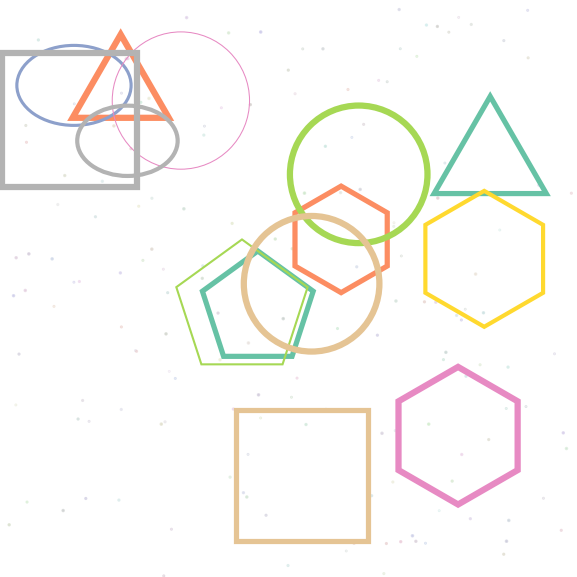[{"shape": "pentagon", "thickness": 2.5, "radius": 0.5, "center": [0.446, 0.464]}, {"shape": "triangle", "thickness": 2.5, "radius": 0.56, "center": [0.849, 0.72]}, {"shape": "hexagon", "thickness": 2.5, "radius": 0.46, "center": [0.591, 0.585]}, {"shape": "triangle", "thickness": 3, "radius": 0.48, "center": [0.209, 0.843]}, {"shape": "oval", "thickness": 1.5, "radius": 0.49, "center": [0.128, 0.851]}, {"shape": "circle", "thickness": 0.5, "radius": 0.59, "center": [0.313, 0.825]}, {"shape": "hexagon", "thickness": 3, "radius": 0.6, "center": [0.793, 0.245]}, {"shape": "pentagon", "thickness": 1, "radius": 0.6, "center": [0.419, 0.465]}, {"shape": "circle", "thickness": 3, "radius": 0.6, "center": [0.621, 0.697]}, {"shape": "hexagon", "thickness": 2, "radius": 0.59, "center": [0.838, 0.551]}, {"shape": "circle", "thickness": 3, "radius": 0.59, "center": [0.54, 0.508]}, {"shape": "square", "thickness": 2.5, "radius": 0.57, "center": [0.523, 0.176]}, {"shape": "oval", "thickness": 2, "radius": 0.43, "center": [0.221, 0.755]}, {"shape": "square", "thickness": 3, "radius": 0.58, "center": [0.121, 0.791]}]